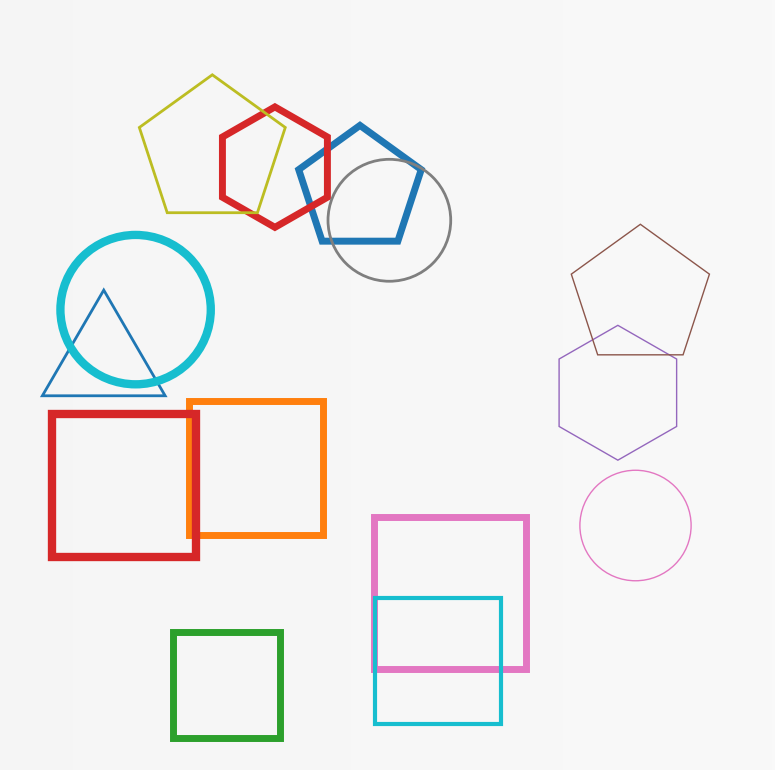[{"shape": "triangle", "thickness": 1, "radius": 0.46, "center": [0.134, 0.532]}, {"shape": "pentagon", "thickness": 2.5, "radius": 0.42, "center": [0.464, 0.754]}, {"shape": "square", "thickness": 2.5, "radius": 0.43, "center": [0.33, 0.392]}, {"shape": "square", "thickness": 2.5, "radius": 0.35, "center": [0.293, 0.11]}, {"shape": "hexagon", "thickness": 2.5, "radius": 0.39, "center": [0.355, 0.783]}, {"shape": "square", "thickness": 3, "radius": 0.46, "center": [0.16, 0.369]}, {"shape": "hexagon", "thickness": 0.5, "radius": 0.44, "center": [0.797, 0.49]}, {"shape": "pentagon", "thickness": 0.5, "radius": 0.47, "center": [0.826, 0.615]}, {"shape": "circle", "thickness": 0.5, "radius": 0.36, "center": [0.82, 0.318]}, {"shape": "square", "thickness": 2.5, "radius": 0.49, "center": [0.58, 0.23]}, {"shape": "circle", "thickness": 1, "radius": 0.4, "center": [0.502, 0.714]}, {"shape": "pentagon", "thickness": 1, "radius": 0.5, "center": [0.274, 0.804]}, {"shape": "square", "thickness": 1.5, "radius": 0.41, "center": [0.566, 0.141]}, {"shape": "circle", "thickness": 3, "radius": 0.49, "center": [0.175, 0.598]}]